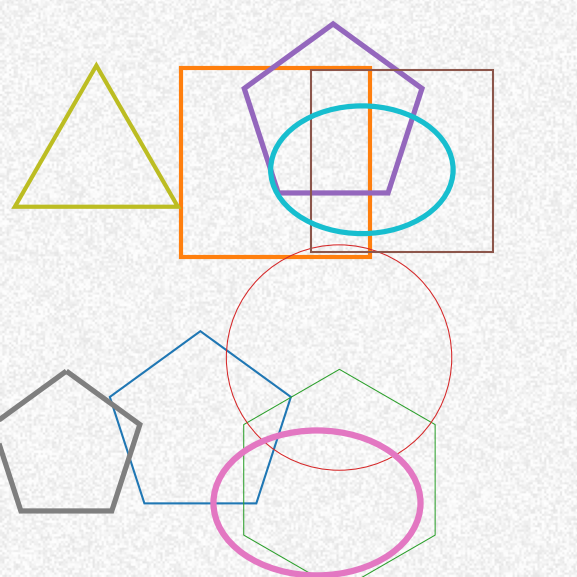[{"shape": "pentagon", "thickness": 1, "radius": 0.82, "center": [0.347, 0.261]}, {"shape": "square", "thickness": 2, "radius": 0.82, "center": [0.477, 0.718]}, {"shape": "hexagon", "thickness": 0.5, "radius": 0.96, "center": [0.588, 0.168]}, {"shape": "circle", "thickness": 0.5, "radius": 0.98, "center": [0.587, 0.38]}, {"shape": "pentagon", "thickness": 2.5, "radius": 0.81, "center": [0.577, 0.796]}, {"shape": "square", "thickness": 1, "radius": 0.79, "center": [0.696, 0.72]}, {"shape": "oval", "thickness": 3, "radius": 0.9, "center": [0.549, 0.128]}, {"shape": "pentagon", "thickness": 2.5, "radius": 0.67, "center": [0.115, 0.223]}, {"shape": "triangle", "thickness": 2, "radius": 0.82, "center": [0.167, 0.723]}, {"shape": "oval", "thickness": 2.5, "radius": 0.79, "center": [0.627, 0.705]}]